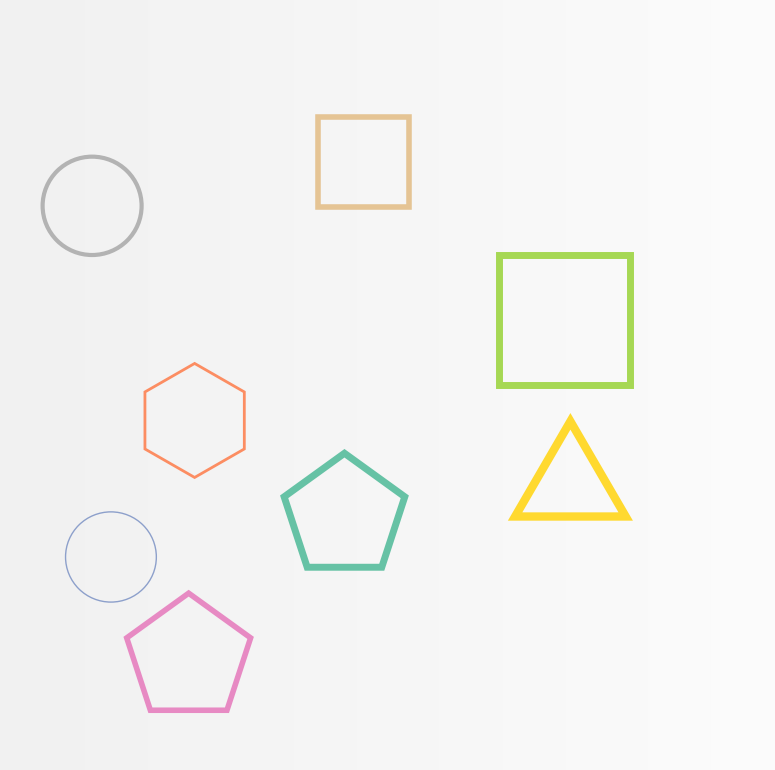[{"shape": "pentagon", "thickness": 2.5, "radius": 0.41, "center": [0.444, 0.33]}, {"shape": "hexagon", "thickness": 1, "radius": 0.37, "center": [0.251, 0.454]}, {"shape": "circle", "thickness": 0.5, "radius": 0.29, "center": [0.143, 0.277]}, {"shape": "pentagon", "thickness": 2, "radius": 0.42, "center": [0.243, 0.146]}, {"shape": "square", "thickness": 2.5, "radius": 0.42, "center": [0.728, 0.584]}, {"shape": "triangle", "thickness": 3, "radius": 0.41, "center": [0.736, 0.37]}, {"shape": "square", "thickness": 2, "radius": 0.29, "center": [0.469, 0.79]}, {"shape": "circle", "thickness": 1.5, "radius": 0.32, "center": [0.119, 0.733]}]